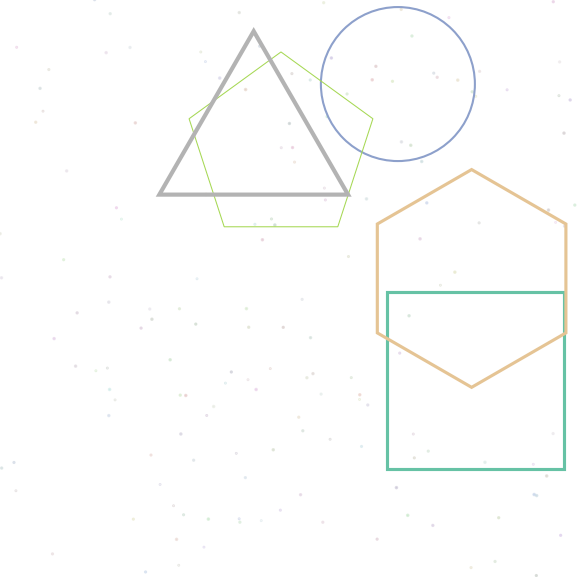[{"shape": "square", "thickness": 1.5, "radius": 0.76, "center": [0.824, 0.34]}, {"shape": "circle", "thickness": 1, "radius": 0.67, "center": [0.689, 0.854]}, {"shape": "pentagon", "thickness": 0.5, "radius": 0.84, "center": [0.487, 0.742]}, {"shape": "hexagon", "thickness": 1.5, "radius": 0.94, "center": [0.817, 0.517]}, {"shape": "triangle", "thickness": 2, "radius": 0.94, "center": [0.439, 0.756]}]